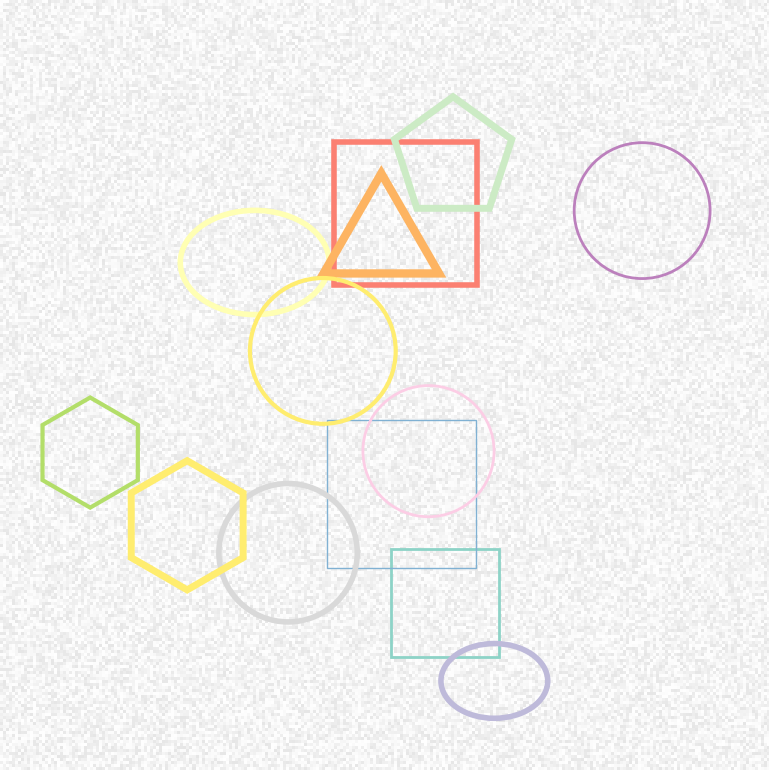[{"shape": "square", "thickness": 1, "radius": 0.35, "center": [0.577, 0.217]}, {"shape": "oval", "thickness": 2, "radius": 0.48, "center": [0.331, 0.659]}, {"shape": "oval", "thickness": 2, "radius": 0.35, "center": [0.642, 0.116]}, {"shape": "square", "thickness": 2, "radius": 0.46, "center": [0.527, 0.722]}, {"shape": "square", "thickness": 0.5, "radius": 0.48, "center": [0.521, 0.358]}, {"shape": "triangle", "thickness": 3, "radius": 0.43, "center": [0.495, 0.688]}, {"shape": "hexagon", "thickness": 1.5, "radius": 0.36, "center": [0.117, 0.412]}, {"shape": "circle", "thickness": 1, "radius": 0.43, "center": [0.556, 0.414]}, {"shape": "circle", "thickness": 2, "radius": 0.45, "center": [0.374, 0.282]}, {"shape": "circle", "thickness": 1, "radius": 0.44, "center": [0.834, 0.726]}, {"shape": "pentagon", "thickness": 2.5, "radius": 0.4, "center": [0.588, 0.794]}, {"shape": "hexagon", "thickness": 2.5, "radius": 0.42, "center": [0.243, 0.318]}, {"shape": "circle", "thickness": 1.5, "radius": 0.47, "center": [0.419, 0.544]}]